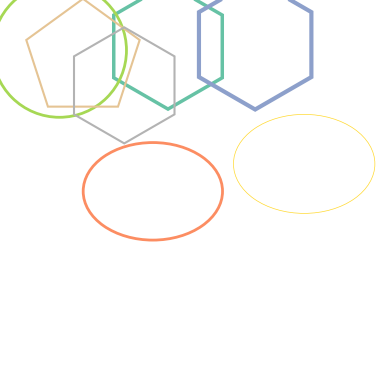[{"shape": "hexagon", "thickness": 2.5, "radius": 0.81, "center": [0.436, 0.879]}, {"shape": "oval", "thickness": 2, "radius": 0.9, "center": [0.397, 0.503]}, {"shape": "hexagon", "thickness": 3, "radius": 0.84, "center": [0.663, 0.884]}, {"shape": "circle", "thickness": 2, "radius": 0.87, "center": [0.154, 0.869]}, {"shape": "oval", "thickness": 0.5, "radius": 0.92, "center": [0.79, 0.574]}, {"shape": "pentagon", "thickness": 1.5, "radius": 0.77, "center": [0.216, 0.848]}, {"shape": "hexagon", "thickness": 1.5, "radius": 0.75, "center": [0.323, 0.778]}]